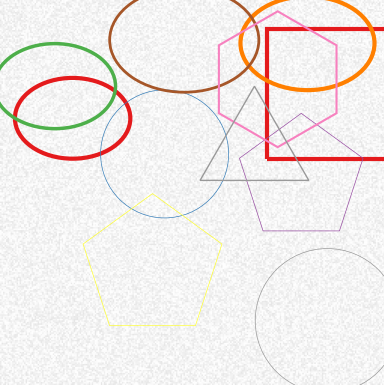[{"shape": "oval", "thickness": 3, "radius": 0.75, "center": [0.189, 0.693]}, {"shape": "square", "thickness": 3, "radius": 0.84, "center": [0.861, 0.756]}, {"shape": "circle", "thickness": 0.5, "radius": 0.83, "center": [0.428, 0.6]}, {"shape": "oval", "thickness": 2.5, "radius": 0.79, "center": [0.142, 0.776]}, {"shape": "pentagon", "thickness": 0.5, "radius": 0.84, "center": [0.782, 0.537]}, {"shape": "oval", "thickness": 3, "radius": 0.87, "center": [0.799, 0.888]}, {"shape": "pentagon", "thickness": 0.5, "radius": 0.95, "center": [0.396, 0.307]}, {"shape": "oval", "thickness": 2, "radius": 0.97, "center": [0.479, 0.896]}, {"shape": "hexagon", "thickness": 1.5, "radius": 0.88, "center": [0.721, 0.794]}, {"shape": "circle", "thickness": 0.5, "radius": 0.94, "center": [0.85, 0.167]}, {"shape": "triangle", "thickness": 1, "radius": 0.82, "center": [0.661, 0.613]}]